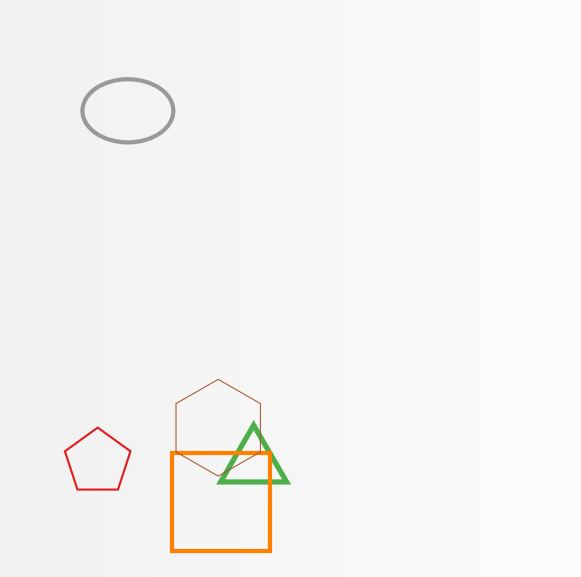[{"shape": "pentagon", "thickness": 1, "radius": 0.3, "center": [0.168, 0.199]}, {"shape": "triangle", "thickness": 2.5, "radius": 0.33, "center": [0.436, 0.197]}, {"shape": "square", "thickness": 2, "radius": 0.42, "center": [0.381, 0.13]}, {"shape": "hexagon", "thickness": 0.5, "radius": 0.42, "center": [0.375, 0.258]}, {"shape": "oval", "thickness": 2, "radius": 0.39, "center": [0.22, 0.807]}]